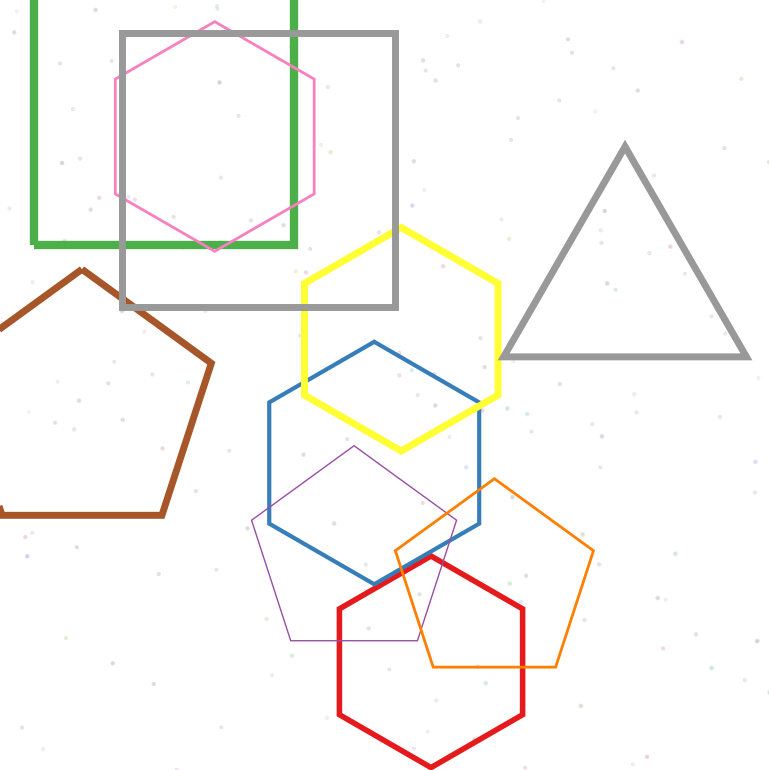[{"shape": "hexagon", "thickness": 2, "radius": 0.69, "center": [0.56, 0.141]}, {"shape": "hexagon", "thickness": 1.5, "radius": 0.79, "center": [0.486, 0.399]}, {"shape": "square", "thickness": 3, "radius": 0.84, "center": [0.213, 0.851]}, {"shape": "pentagon", "thickness": 0.5, "radius": 0.7, "center": [0.46, 0.281]}, {"shape": "pentagon", "thickness": 1, "radius": 0.68, "center": [0.642, 0.243]}, {"shape": "hexagon", "thickness": 2.5, "radius": 0.73, "center": [0.521, 0.559]}, {"shape": "pentagon", "thickness": 2.5, "radius": 0.88, "center": [0.106, 0.474]}, {"shape": "hexagon", "thickness": 1, "radius": 0.75, "center": [0.279, 0.823]}, {"shape": "triangle", "thickness": 2.5, "radius": 0.91, "center": [0.812, 0.628]}, {"shape": "square", "thickness": 2.5, "radius": 0.89, "center": [0.336, 0.779]}]